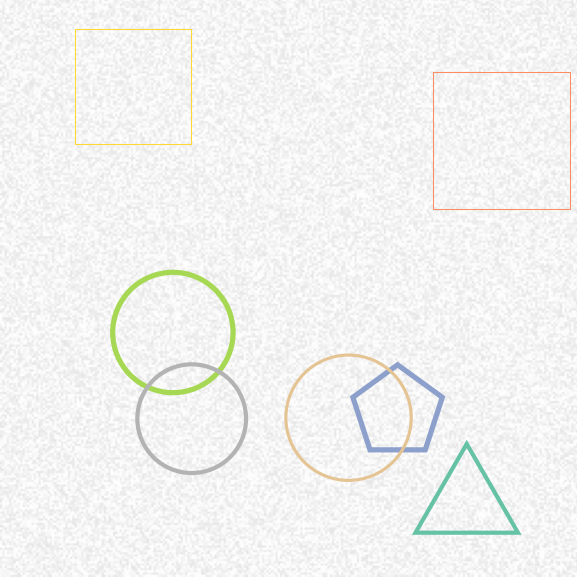[{"shape": "triangle", "thickness": 2, "radius": 0.51, "center": [0.808, 0.128]}, {"shape": "square", "thickness": 0.5, "radius": 0.59, "center": [0.869, 0.756]}, {"shape": "pentagon", "thickness": 2.5, "radius": 0.41, "center": [0.689, 0.286]}, {"shape": "circle", "thickness": 2.5, "radius": 0.52, "center": [0.299, 0.423]}, {"shape": "square", "thickness": 0.5, "radius": 0.5, "center": [0.23, 0.85]}, {"shape": "circle", "thickness": 1.5, "radius": 0.54, "center": [0.604, 0.276]}, {"shape": "circle", "thickness": 2, "radius": 0.47, "center": [0.332, 0.274]}]